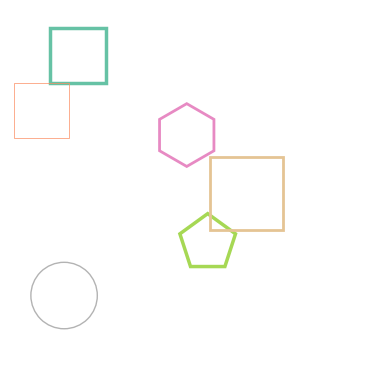[{"shape": "square", "thickness": 2.5, "radius": 0.36, "center": [0.202, 0.857]}, {"shape": "square", "thickness": 0.5, "radius": 0.36, "center": [0.109, 0.712]}, {"shape": "hexagon", "thickness": 2, "radius": 0.41, "center": [0.485, 0.649]}, {"shape": "pentagon", "thickness": 2.5, "radius": 0.38, "center": [0.539, 0.369]}, {"shape": "square", "thickness": 2, "radius": 0.47, "center": [0.64, 0.498]}, {"shape": "circle", "thickness": 1, "radius": 0.43, "center": [0.166, 0.232]}]